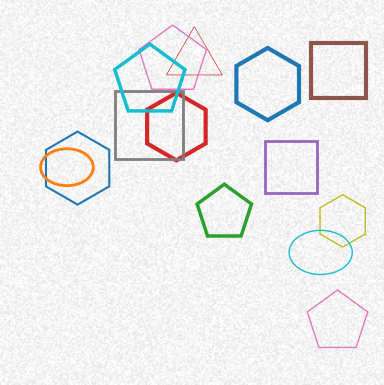[{"shape": "hexagon", "thickness": 1.5, "radius": 0.47, "center": [0.202, 0.563]}, {"shape": "hexagon", "thickness": 3, "radius": 0.47, "center": [0.695, 0.782]}, {"shape": "oval", "thickness": 2, "radius": 0.34, "center": [0.174, 0.566]}, {"shape": "pentagon", "thickness": 2.5, "radius": 0.37, "center": [0.583, 0.447]}, {"shape": "hexagon", "thickness": 3, "radius": 0.44, "center": [0.458, 0.671]}, {"shape": "triangle", "thickness": 0.5, "radius": 0.42, "center": [0.505, 0.847]}, {"shape": "square", "thickness": 2, "radius": 0.34, "center": [0.755, 0.565]}, {"shape": "square", "thickness": 3, "radius": 0.36, "center": [0.879, 0.817]}, {"shape": "pentagon", "thickness": 1, "radius": 0.46, "center": [0.449, 0.843]}, {"shape": "pentagon", "thickness": 1, "radius": 0.41, "center": [0.877, 0.164]}, {"shape": "square", "thickness": 2, "radius": 0.44, "center": [0.387, 0.674]}, {"shape": "hexagon", "thickness": 1, "radius": 0.34, "center": [0.89, 0.426]}, {"shape": "oval", "thickness": 1, "radius": 0.41, "center": [0.833, 0.344]}, {"shape": "pentagon", "thickness": 2.5, "radius": 0.48, "center": [0.389, 0.79]}]